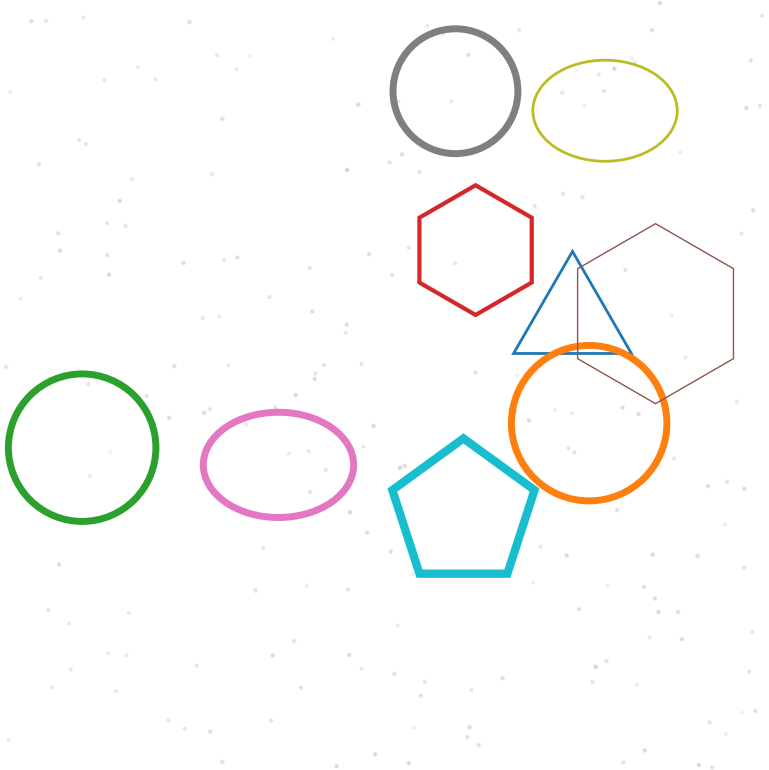[{"shape": "triangle", "thickness": 1, "radius": 0.44, "center": [0.744, 0.585]}, {"shape": "circle", "thickness": 2.5, "radius": 0.5, "center": [0.765, 0.45]}, {"shape": "circle", "thickness": 2.5, "radius": 0.48, "center": [0.107, 0.419]}, {"shape": "hexagon", "thickness": 1.5, "radius": 0.42, "center": [0.618, 0.675]}, {"shape": "hexagon", "thickness": 0.5, "radius": 0.58, "center": [0.851, 0.593]}, {"shape": "oval", "thickness": 2.5, "radius": 0.49, "center": [0.362, 0.396]}, {"shape": "circle", "thickness": 2.5, "radius": 0.41, "center": [0.591, 0.882]}, {"shape": "oval", "thickness": 1, "radius": 0.47, "center": [0.786, 0.856]}, {"shape": "pentagon", "thickness": 3, "radius": 0.49, "center": [0.602, 0.334]}]